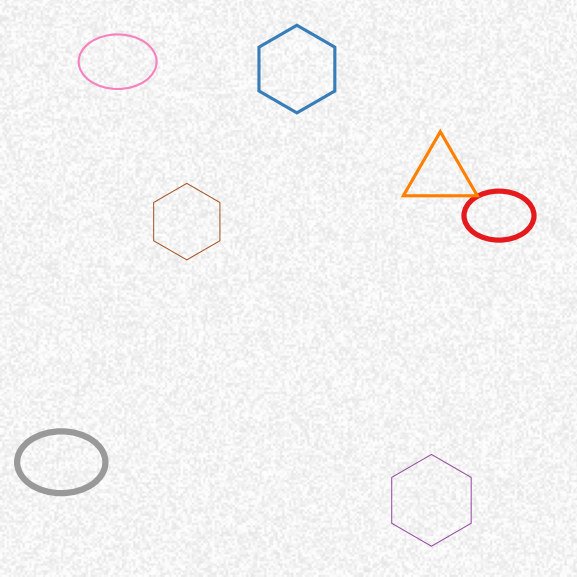[{"shape": "oval", "thickness": 2.5, "radius": 0.3, "center": [0.864, 0.626]}, {"shape": "hexagon", "thickness": 1.5, "radius": 0.38, "center": [0.514, 0.88]}, {"shape": "hexagon", "thickness": 0.5, "radius": 0.4, "center": [0.747, 0.133]}, {"shape": "triangle", "thickness": 1.5, "radius": 0.37, "center": [0.762, 0.697]}, {"shape": "hexagon", "thickness": 0.5, "radius": 0.33, "center": [0.323, 0.615]}, {"shape": "oval", "thickness": 1, "radius": 0.34, "center": [0.204, 0.892]}, {"shape": "oval", "thickness": 3, "radius": 0.38, "center": [0.106, 0.199]}]